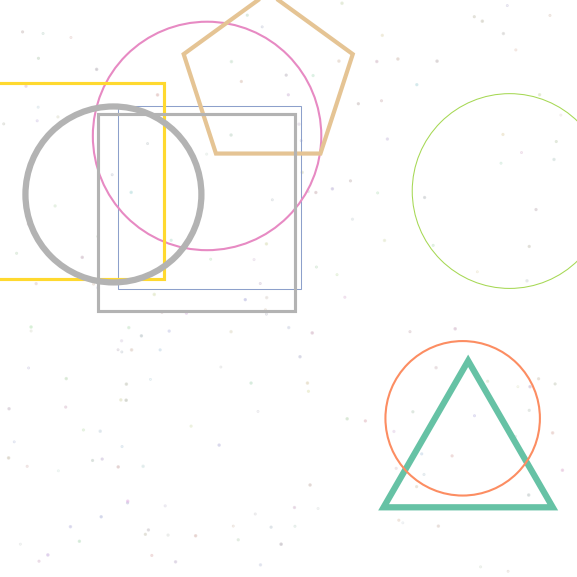[{"shape": "triangle", "thickness": 3, "radius": 0.85, "center": [0.811, 0.205]}, {"shape": "circle", "thickness": 1, "radius": 0.67, "center": [0.801, 0.275]}, {"shape": "square", "thickness": 0.5, "radius": 0.79, "center": [0.363, 0.658]}, {"shape": "circle", "thickness": 1, "radius": 0.99, "center": [0.359, 0.764]}, {"shape": "circle", "thickness": 0.5, "radius": 0.84, "center": [0.882, 0.668]}, {"shape": "square", "thickness": 1.5, "radius": 0.85, "center": [0.115, 0.686]}, {"shape": "pentagon", "thickness": 2, "radius": 0.77, "center": [0.464, 0.858]}, {"shape": "circle", "thickness": 3, "radius": 0.76, "center": [0.196, 0.662]}, {"shape": "square", "thickness": 1.5, "radius": 0.85, "center": [0.341, 0.631]}]